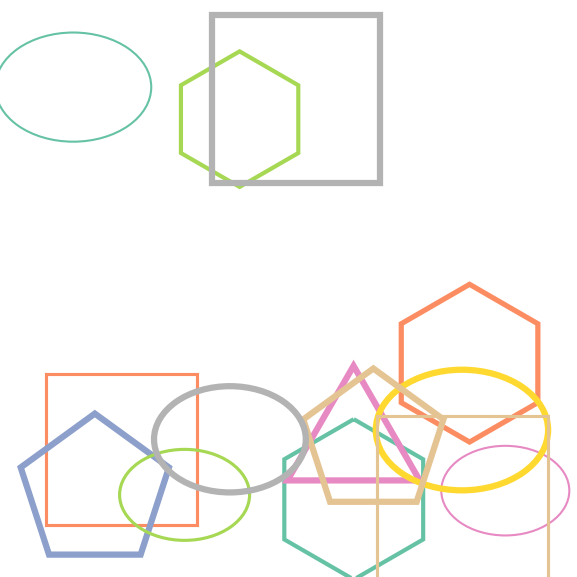[{"shape": "hexagon", "thickness": 2, "radius": 0.69, "center": [0.613, 0.134]}, {"shape": "oval", "thickness": 1, "radius": 0.68, "center": [0.127, 0.848]}, {"shape": "hexagon", "thickness": 2.5, "radius": 0.68, "center": [0.813, 0.37]}, {"shape": "square", "thickness": 1.5, "radius": 0.65, "center": [0.211, 0.221]}, {"shape": "pentagon", "thickness": 3, "radius": 0.67, "center": [0.164, 0.148]}, {"shape": "triangle", "thickness": 3, "radius": 0.66, "center": [0.612, 0.233]}, {"shape": "oval", "thickness": 1, "radius": 0.55, "center": [0.875, 0.15]}, {"shape": "oval", "thickness": 1.5, "radius": 0.56, "center": [0.32, 0.142]}, {"shape": "hexagon", "thickness": 2, "radius": 0.59, "center": [0.415, 0.793]}, {"shape": "oval", "thickness": 3, "radius": 0.75, "center": [0.8, 0.254]}, {"shape": "pentagon", "thickness": 3, "radius": 0.64, "center": [0.646, 0.233]}, {"shape": "square", "thickness": 1.5, "radius": 0.74, "center": [0.801, 0.132]}, {"shape": "oval", "thickness": 3, "radius": 0.66, "center": [0.398, 0.238]}, {"shape": "square", "thickness": 3, "radius": 0.73, "center": [0.513, 0.827]}]